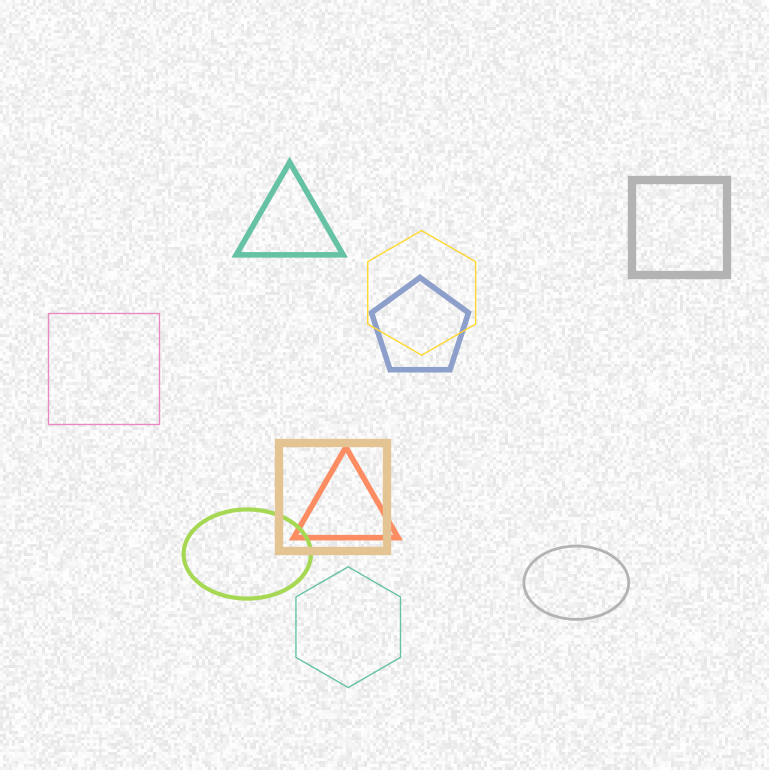[{"shape": "triangle", "thickness": 2, "radius": 0.4, "center": [0.376, 0.709]}, {"shape": "hexagon", "thickness": 0.5, "radius": 0.39, "center": [0.452, 0.185]}, {"shape": "triangle", "thickness": 2, "radius": 0.39, "center": [0.449, 0.341]}, {"shape": "pentagon", "thickness": 2, "radius": 0.33, "center": [0.545, 0.573]}, {"shape": "square", "thickness": 0.5, "radius": 0.36, "center": [0.134, 0.521]}, {"shape": "oval", "thickness": 1.5, "radius": 0.41, "center": [0.321, 0.281]}, {"shape": "hexagon", "thickness": 0.5, "radius": 0.4, "center": [0.548, 0.62]}, {"shape": "square", "thickness": 3, "radius": 0.35, "center": [0.432, 0.354]}, {"shape": "oval", "thickness": 1, "radius": 0.34, "center": [0.748, 0.243]}, {"shape": "square", "thickness": 3, "radius": 0.31, "center": [0.882, 0.704]}]